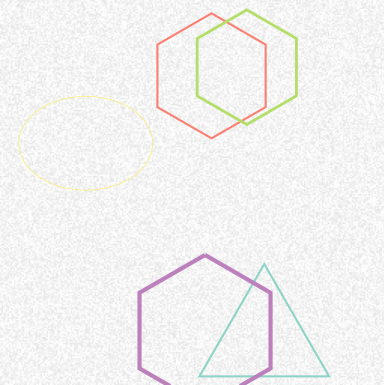[{"shape": "triangle", "thickness": 1.5, "radius": 0.97, "center": [0.686, 0.12]}, {"shape": "hexagon", "thickness": 1.5, "radius": 0.81, "center": [0.549, 0.803]}, {"shape": "hexagon", "thickness": 2, "radius": 0.74, "center": [0.641, 0.825]}, {"shape": "hexagon", "thickness": 3, "radius": 0.98, "center": [0.533, 0.141]}, {"shape": "oval", "thickness": 0.5, "radius": 0.87, "center": [0.223, 0.628]}]